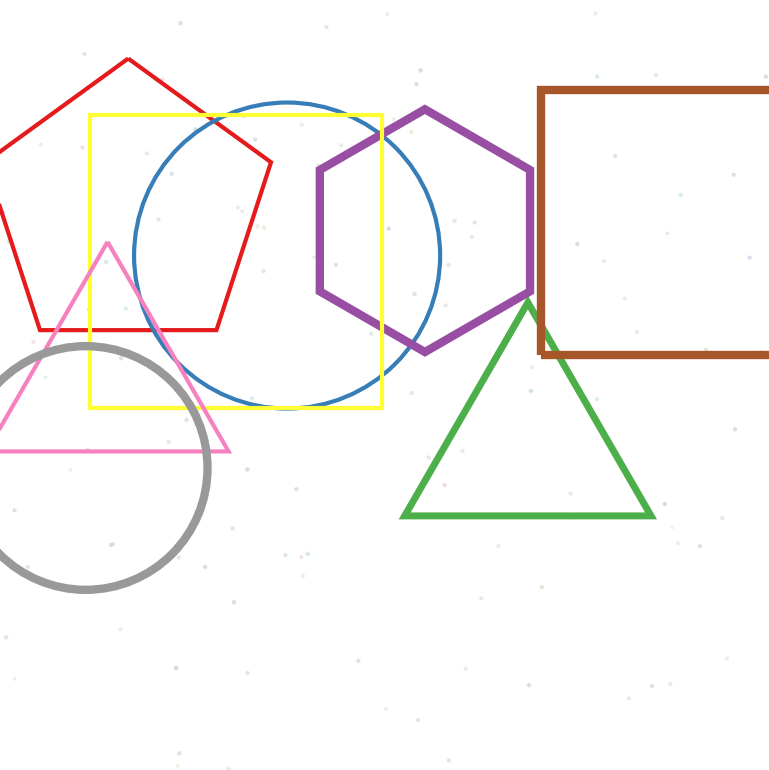[{"shape": "pentagon", "thickness": 1.5, "radius": 0.97, "center": [0.167, 0.729]}, {"shape": "circle", "thickness": 1.5, "radius": 0.99, "center": [0.373, 0.668]}, {"shape": "triangle", "thickness": 2.5, "radius": 0.92, "center": [0.686, 0.422]}, {"shape": "hexagon", "thickness": 3, "radius": 0.79, "center": [0.552, 0.7]}, {"shape": "square", "thickness": 1.5, "radius": 0.95, "center": [0.307, 0.66]}, {"shape": "square", "thickness": 3, "radius": 0.86, "center": [0.875, 0.711]}, {"shape": "triangle", "thickness": 1.5, "radius": 0.91, "center": [0.14, 0.504]}, {"shape": "circle", "thickness": 3, "radius": 0.79, "center": [0.111, 0.392]}]